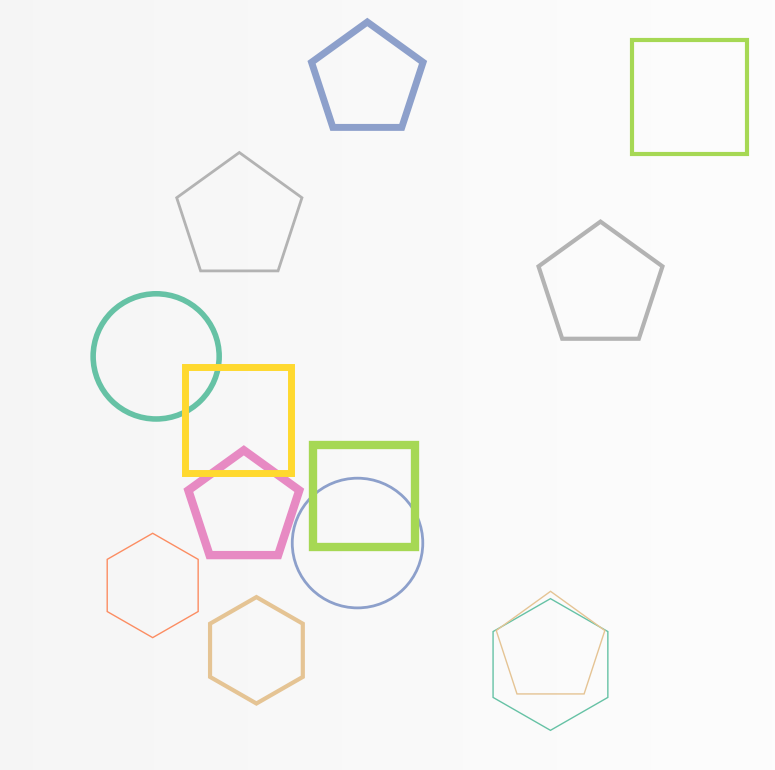[{"shape": "hexagon", "thickness": 0.5, "radius": 0.43, "center": [0.71, 0.137]}, {"shape": "circle", "thickness": 2, "radius": 0.41, "center": [0.201, 0.537]}, {"shape": "hexagon", "thickness": 0.5, "radius": 0.34, "center": [0.197, 0.24]}, {"shape": "pentagon", "thickness": 2.5, "radius": 0.38, "center": [0.474, 0.896]}, {"shape": "circle", "thickness": 1, "radius": 0.42, "center": [0.461, 0.295]}, {"shape": "pentagon", "thickness": 3, "radius": 0.38, "center": [0.315, 0.34]}, {"shape": "square", "thickness": 3, "radius": 0.33, "center": [0.47, 0.356]}, {"shape": "square", "thickness": 1.5, "radius": 0.37, "center": [0.89, 0.874]}, {"shape": "square", "thickness": 2.5, "radius": 0.34, "center": [0.307, 0.454]}, {"shape": "pentagon", "thickness": 0.5, "radius": 0.37, "center": [0.71, 0.158]}, {"shape": "hexagon", "thickness": 1.5, "radius": 0.35, "center": [0.331, 0.155]}, {"shape": "pentagon", "thickness": 1.5, "radius": 0.42, "center": [0.775, 0.628]}, {"shape": "pentagon", "thickness": 1, "radius": 0.42, "center": [0.309, 0.717]}]